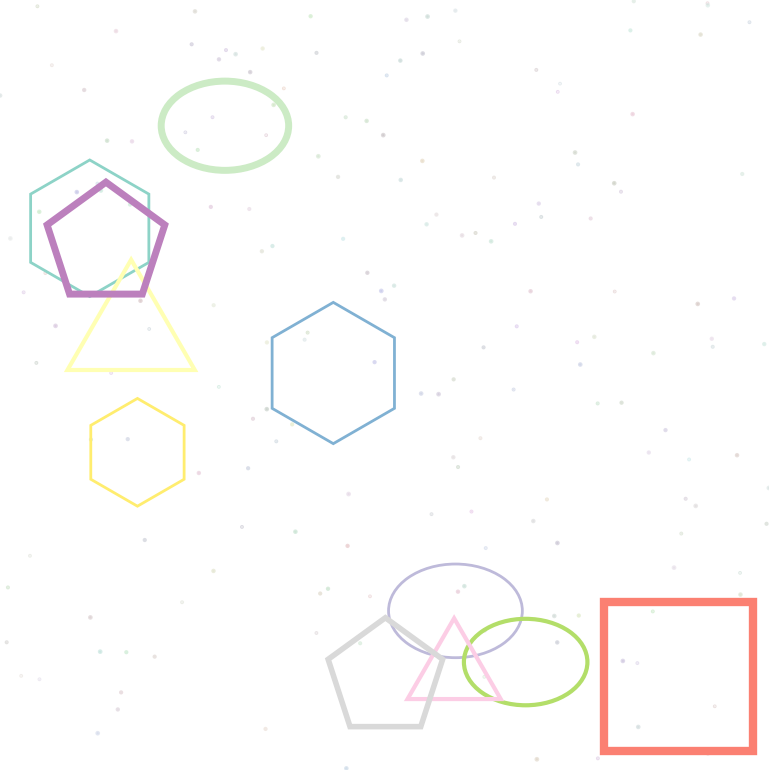[{"shape": "hexagon", "thickness": 1, "radius": 0.44, "center": [0.117, 0.704]}, {"shape": "triangle", "thickness": 1.5, "radius": 0.48, "center": [0.17, 0.567]}, {"shape": "oval", "thickness": 1, "radius": 0.43, "center": [0.591, 0.207]}, {"shape": "square", "thickness": 3, "radius": 0.48, "center": [0.881, 0.121]}, {"shape": "hexagon", "thickness": 1, "radius": 0.46, "center": [0.433, 0.516]}, {"shape": "oval", "thickness": 1.5, "radius": 0.4, "center": [0.683, 0.14]}, {"shape": "triangle", "thickness": 1.5, "radius": 0.35, "center": [0.59, 0.127]}, {"shape": "pentagon", "thickness": 2, "radius": 0.39, "center": [0.501, 0.12]}, {"shape": "pentagon", "thickness": 2.5, "radius": 0.4, "center": [0.138, 0.683]}, {"shape": "oval", "thickness": 2.5, "radius": 0.41, "center": [0.292, 0.837]}, {"shape": "hexagon", "thickness": 1, "radius": 0.35, "center": [0.179, 0.413]}]